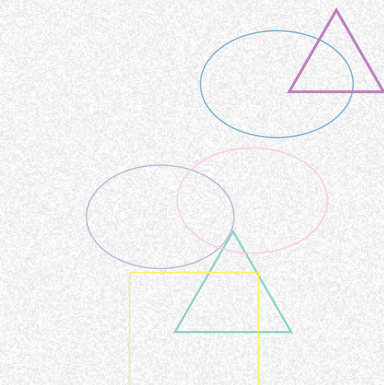[{"shape": "triangle", "thickness": 1.5, "radius": 0.87, "center": [0.605, 0.225]}, {"shape": "oval", "thickness": 1, "radius": 0.96, "center": [0.416, 0.437]}, {"shape": "oval", "thickness": 1, "radius": 0.99, "center": [0.719, 0.781]}, {"shape": "oval", "thickness": 1, "radius": 0.98, "center": [0.656, 0.479]}, {"shape": "triangle", "thickness": 2, "radius": 0.71, "center": [0.874, 0.832]}, {"shape": "square", "thickness": 1, "radius": 0.83, "center": [0.503, 0.126]}]